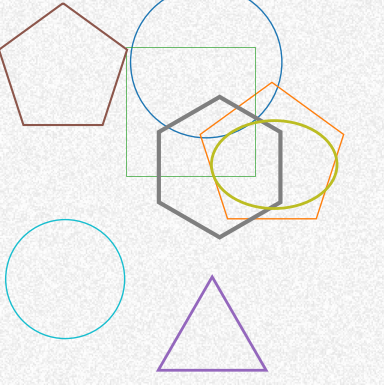[{"shape": "circle", "thickness": 1, "radius": 0.98, "center": [0.536, 0.839]}, {"shape": "pentagon", "thickness": 1, "radius": 0.98, "center": [0.706, 0.59]}, {"shape": "square", "thickness": 0.5, "radius": 0.84, "center": [0.494, 0.71]}, {"shape": "triangle", "thickness": 2, "radius": 0.81, "center": [0.551, 0.119]}, {"shape": "pentagon", "thickness": 1.5, "radius": 0.87, "center": [0.164, 0.817]}, {"shape": "hexagon", "thickness": 3, "radius": 0.91, "center": [0.57, 0.566]}, {"shape": "oval", "thickness": 2, "radius": 0.82, "center": [0.712, 0.573]}, {"shape": "circle", "thickness": 1, "radius": 0.77, "center": [0.169, 0.275]}]